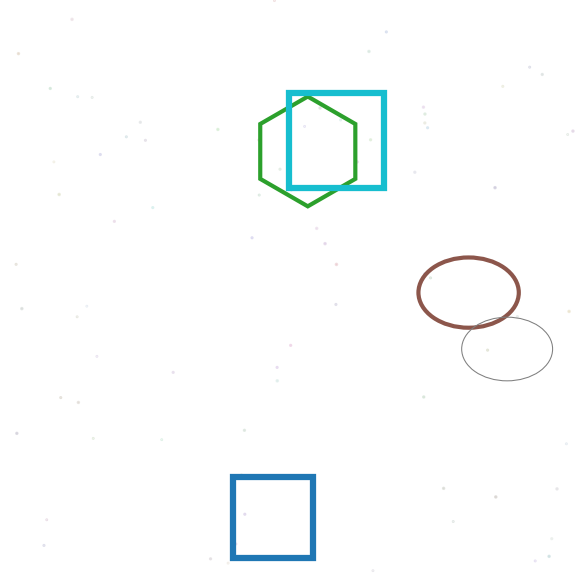[{"shape": "square", "thickness": 3, "radius": 0.35, "center": [0.473, 0.103]}, {"shape": "hexagon", "thickness": 2, "radius": 0.48, "center": [0.533, 0.737]}, {"shape": "oval", "thickness": 2, "radius": 0.43, "center": [0.811, 0.492]}, {"shape": "oval", "thickness": 0.5, "radius": 0.39, "center": [0.878, 0.395]}, {"shape": "square", "thickness": 3, "radius": 0.41, "center": [0.582, 0.756]}]